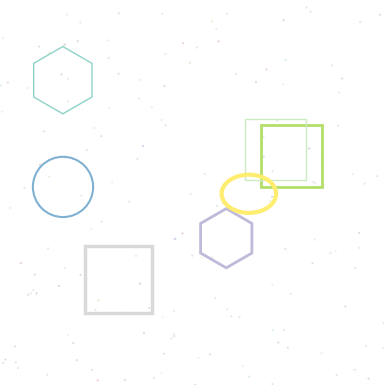[{"shape": "hexagon", "thickness": 1, "radius": 0.44, "center": [0.163, 0.792]}, {"shape": "hexagon", "thickness": 2, "radius": 0.38, "center": [0.588, 0.381]}, {"shape": "circle", "thickness": 1.5, "radius": 0.39, "center": [0.164, 0.514]}, {"shape": "square", "thickness": 2, "radius": 0.4, "center": [0.757, 0.595]}, {"shape": "square", "thickness": 2.5, "radius": 0.44, "center": [0.308, 0.273]}, {"shape": "square", "thickness": 1, "radius": 0.4, "center": [0.716, 0.611]}, {"shape": "oval", "thickness": 3, "radius": 0.35, "center": [0.646, 0.497]}]